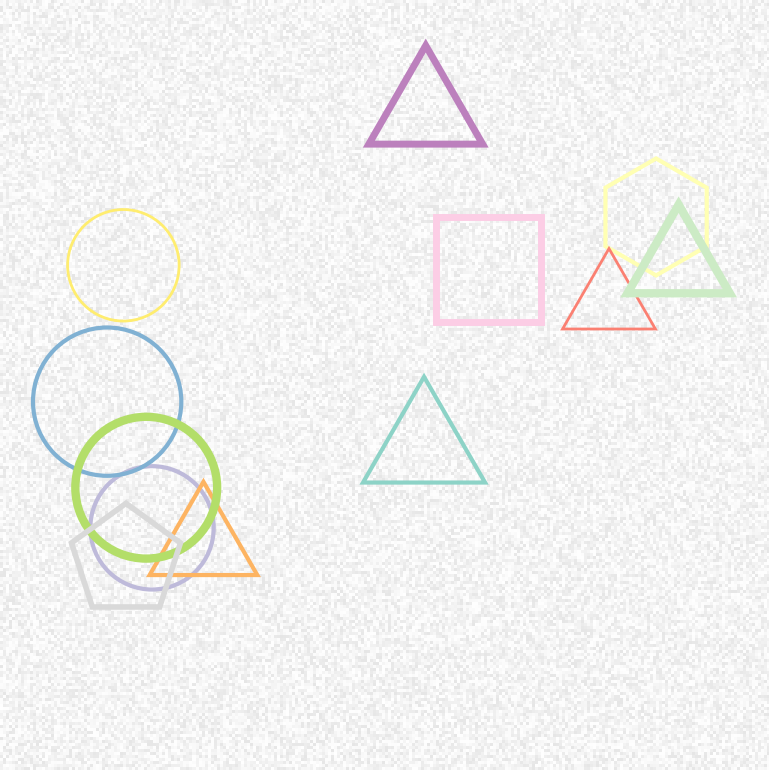[{"shape": "triangle", "thickness": 1.5, "radius": 0.46, "center": [0.551, 0.419]}, {"shape": "hexagon", "thickness": 1.5, "radius": 0.38, "center": [0.852, 0.718]}, {"shape": "circle", "thickness": 1.5, "radius": 0.4, "center": [0.197, 0.314]}, {"shape": "triangle", "thickness": 1, "radius": 0.35, "center": [0.791, 0.608]}, {"shape": "circle", "thickness": 1.5, "radius": 0.48, "center": [0.139, 0.478]}, {"shape": "triangle", "thickness": 1.5, "radius": 0.4, "center": [0.264, 0.294]}, {"shape": "circle", "thickness": 3, "radius": 0.46, "center": [0.19, 0.367]}, {"shape": "square", "thickness": 2.5, "radius": 0.34, "center": [0.634, 0.651]}, {"shape": "pentagon", "thickness": 2, "radius": 0.37, "center": [0.164, 0.272]}, {"shape": "triangle", "thickness": 2.5, "radius": 0.43, "center": [0.553, 0.855]}, {"shape": "triangle", "thickness": 3, "radius": 0.38, "center": [0.881, 0.657]}, {"shape": "circle", "thickness": 1, "radius": 0.36, "center": [0.16, 0.655]}]